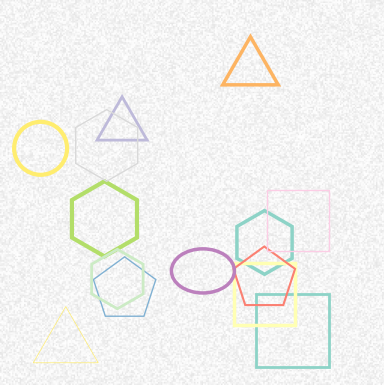[{"shape": "hexagon", "thickness": 2.5, "radius": 0.41, "center": [0.687, 0.37]}, {"shape": "square", "thickness": 2, "radius": 0.47, "center": [0.76, 0.141]}, {"shape": "square", "thickness": 2.5, "radius": 0.4, "center": [0.687, 0.236]}, {"shape": "triangle", "thickness": 2, "radius": 0.38, "center": [0.317, 0.674]}, {"shape": "pentagon", "thickness": 1.5, "radius": 0.42, "center": [0.686, 0.276]}, {"shape": "pentagon", "thickness": 1, "radius": 0.43, "center": [0.324, 0.248]}, {"shape": "triangle", "thickness": 2.5, "radius": 0.42, "center": [0.651, 0.821]}, {"shape": "hexagon", "thickness": 3, "radius": 0.49, "center": [0.271, 0.432]}, {"shape": "square", "thickness": 1, "radius": 0.4, "center": [0.774, 0.427]}, {"shape": "hexagon", "thickness": 1, "radius": 0.47, "center": [0.277, 0.622]}, {"shape": "oval", "thickness": 2.5, "radius": 0.41, "center": [0.527, 0.296]}, {"shape": "hexagon", "thickness": 2, "radius": 0.39, "center": [0.305, 0.275]}, {"shape": "triangle", "thickness": 0.5, "radius": 0.49, "center": [0.171, 0.106]}, {"shape": "circle", "thickness": 3, "radius": 0.34, "center": [0.105, 0.615]}]